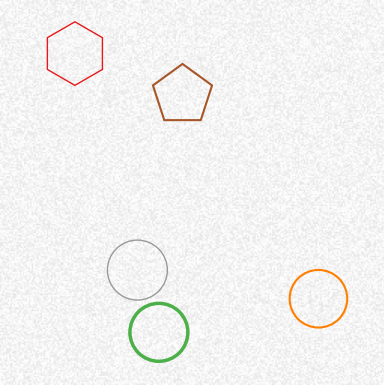[{"shape": "hexagon", "thickness": 1, "radius": 0.41, "center": [0.195, 0.861]}, {"shape": "circle", "thickness": 2.5, "radius": 0.38, "center": [0.413, 0.137]}, {"shape": "circle", "thickness": 1.5, "radius": 0.37, "center": [0.827, 0.224]}, {"shape": "pentagon", "thickness": 1.5, "radius": 0.4, "center": [0.474, 0.753]}, {"shape": "circle", "thickness": 1, "radius": 0.39, "center": [0.357, 0.299]}]